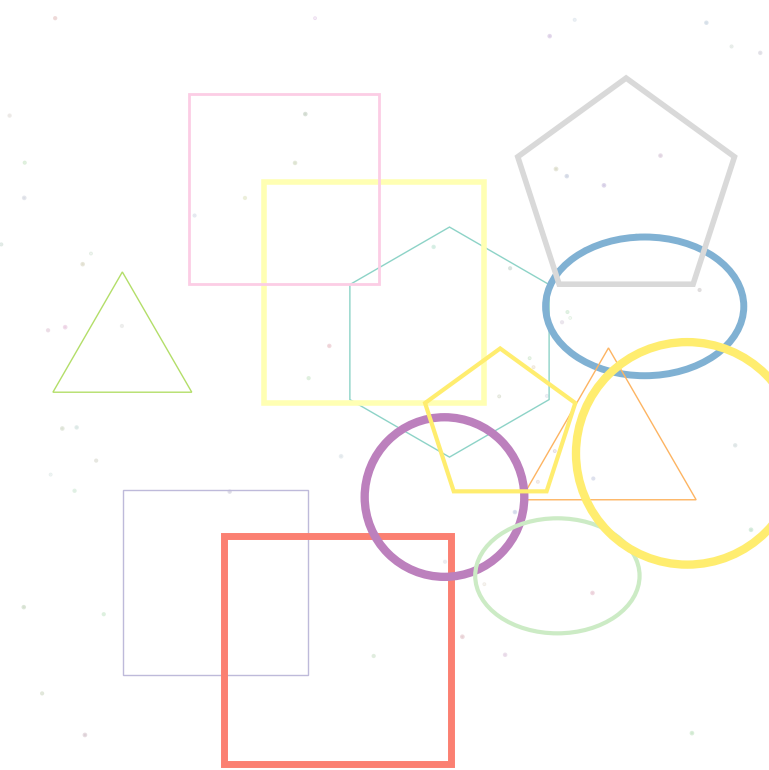[{"shape": "hexagon", "thickness": 0.5, "radius": 0.75, "center": [0.584, 0.556]}, {"shape": "square", "thickness": 2, "radius": 0.72, "center": [0.486, 0.62]}, {"shape": "square", "thickness": 0.5, "radius": 0.6, "center": [0.28, 0.244]}, {"shape": "square", "thickness": 2.5, "radius": 0.74, "center": [0.438, 0.156]}, {"shape": "oval", "thickness": 2.5, "radius": 0.64, "center": [0.837, 0.602]}, {"shape": "triangle", "thickness": 0.5, "radius": 0.66, "center": [0.79, 0.417]}, {"shape": "triangle", "thickness": 0.5, "radius": 0.52, "center": [0.159, 0.543]}, {"shape": "square", "thickness": 1, "radius": 0.62, "center": [0.368, 0.754]}, {"shape": "pentagon", "thickness": 2, "radius": 0.74, "center": [0.813, 0.751]}, {"shape": "circle", "thickness": 3, "radius": 0.52, "center": [0.577, 0.354]}, {"shape": "oval", "thickness": 1.5, "radius": 0.53, "center": [0.724, 0.252]}, {"shape": "circle", "thickness": 3, "radius": 0.72, "center": [0.893, 0.411]}, {"shape": "pentagon", "thickness": 1.5, "radius": 0.51, "center": [0.65, 0.445]}]